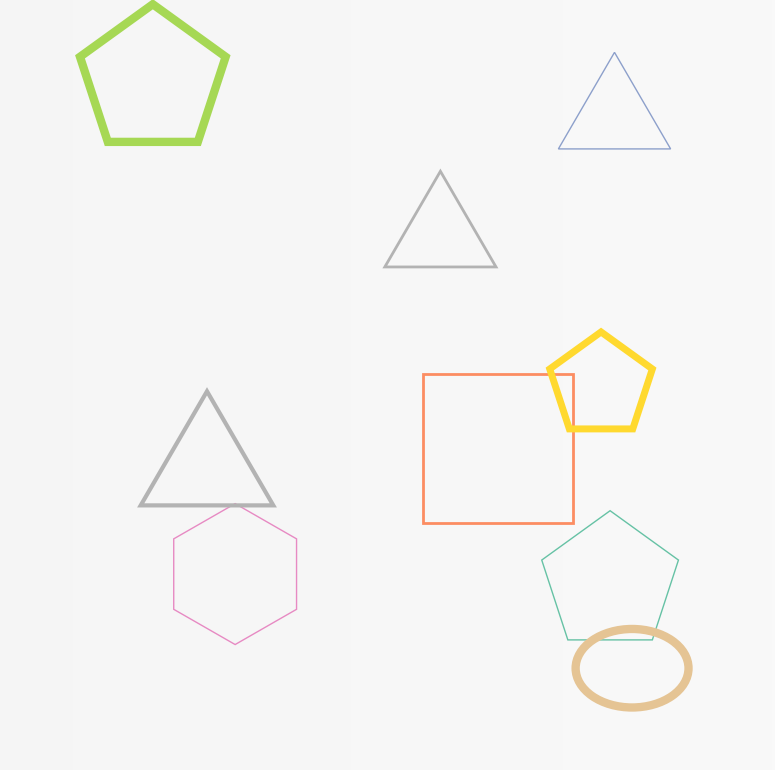[{"shape": "pentagon", "thickness": 0.5, "radius": 0.46, "center": [0.787, 0.244]}, {"shape": "square", "thickness": 1, "radius": 0.48, "center": [0.642, 0.418]}, {"shape": "triangle", "thickness": 0.5, "radius": 0.42, "center": [0.793, 0.848]}, {"shape": "hexagon", "thickness": 0.5, "radius": 0.46, "center": [0.303, 0.254]}, {"shape": "pentagon", "thickness": 3, "radius": 0.49, "center": [0.197, 0.896]}, {"shape": "pentagon", "thickness": 2.5, "radius": 0.35, "center": [0.776, 0.499]}, {"shape": "oval", "thickness": 3, "radius": 0.36, "center": [0.816, 0.132]}, {"shape": "triangle", "thickness": 1.5, "radius": 0.49, "center": [0.267, 0.393]}, {"shape": "triangle", "thickness": 1, "radius": 0.41, "center": [0.568, 0.695]}]